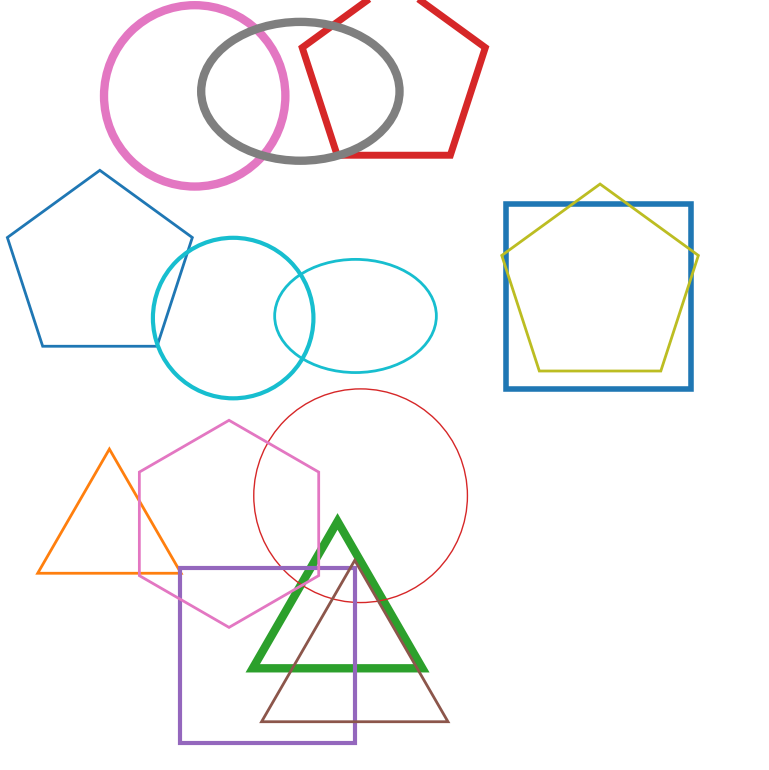[{"shape": "square", "thickness": 2, "radius": 0.6, "center": [0.778, 0.615]}, {"shape": "pentagon", "thickness": 1, "radius": 0.63, "center": [0.13, 0.652]}, {"shape": "triangle", "thickness": 1, "radius": 0.54, "center": [0.142, 0.309]}, {"shape": "triangle", "thickness": 3, "radius": 0.64, "center": [0.438, 0.196]}, {"shape": "circle", "thickness": 0.5, "radius": 0.69, "center": [0.468, 0.356]}, {"shape": "pentagon", "thickness": 2.5, "radius": 0.63, "center": [0.511, 0.9]}, {"shape": "square", "thickness": 1.5, "radius": 0.57, "center": [0.348, 0.149]}, {"shape": "triangle", "thickness": 1, "radius": 0.7, "center": [0.461, 0.133]}, {"shape": "circle", "thickness": 3, "radius": 0.59, "center": [0.253, 0.875]}, {"shape": "hexagon", "thickness": 1, "radius": 0.67, "center": [0.297, 0.32]}, {"shape": "oval", "thickness": 3, "radius": 0.64, "center": [0.39, 0.881]}, {"shape": "pentagon", "thickness": 1, "radius": 0.67, "center": [0.779, 0.627]}, {"shape": "circle", "thickness": 1.5, "radius": 0.52, "center": [0.303, 0.587]}, {"shape": "oval", "thickness": 1, "radius": 0.52, "center": [0.462, 0.59]}]